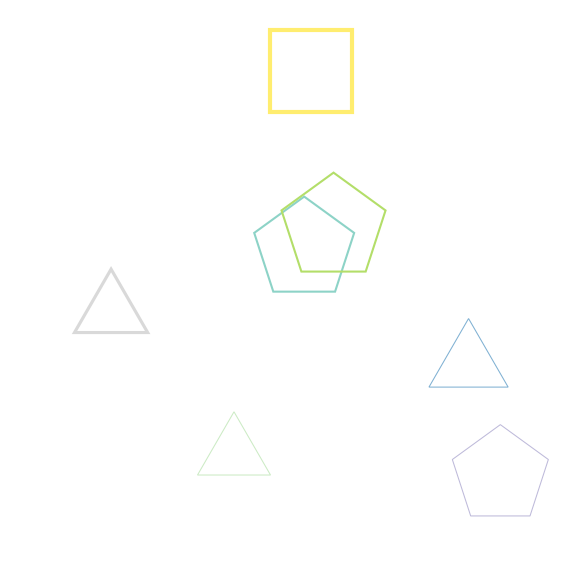[{"shape": "pentagon", "thickness": 1, "radius": 0.45, "center": [0.527, 0.568]}, {"shape": "pentagon", "thickness": 0.5, "radius": 0.44, "center": [0.866, 0.176]}, {"shape": "triangle", "thickness": 0.5, "radius": 0.4, "center": [0.811, 0.368]}, {"shape": "pentagon", "thickness": 1, "radius": 0.47, "center": [0.578, 0.605]}, {"shape": "triangle", "thickness": 1.5, "radius": 0.37, "center": [0.192, 0.46]}, {"shape": "triangle", "thickness": 0.5, "radius": 0.36, "center": [0.405, 0.213]}, {"shape": "square", "thickness": 2, "radius": 0.36, "center": [0.539, 0.877]}]